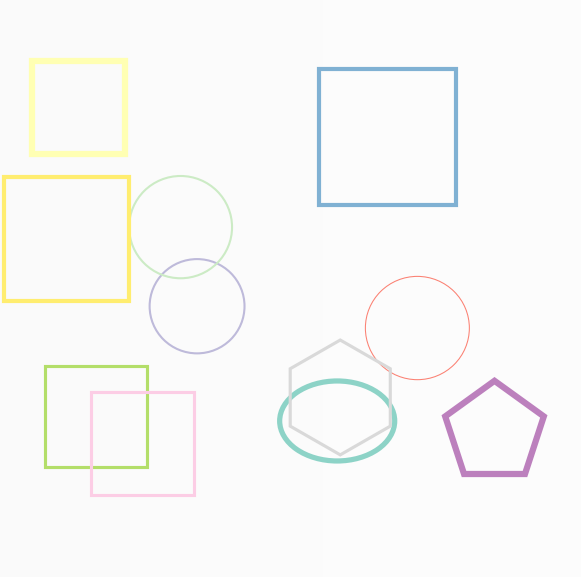[{"shape": "oval", "thickness": 2.5, "radius": 0.49, "center": [0.58, 0.27]}, {"shape": "square", "thickness": 3, "radius": 0.4, "center": [0.135, 0.814]}, {"shape": "circle", "thickness": 1, "radius": 0.41, "center": [0.339, 0.469]}, {"shape": "circle", "thickness": 0.5, "radius": 0.45, "center": [0.718, 0.431]}, {"shape": "square", "thickness": 2, "radius": 0.59, "center": [0.667, 0.761]}, {"shape": "square", "thickness": 1.5, "radius": 0.44, "center": [0.165, 0.278]}, {"shape": "square", "thickness": 1.5, "radius": 0.44, "center": [0.246, 0.231]}, {"shape": "hexagon", "thickness": 1.5, "radius": 0.5, "center": [0.585, 0.311]}, {"shape": "pentagon", "thickness": 3, "radius": 0.45, "center": [0.851, 0.251]}, {"shape": "circle", "thickness": 1, "radius": 0.44, "center": [0.311, 0.606]}, {"shape": "square", "thickness": 2, "radius": 0.54, "center": [0.114, 0.586]}]